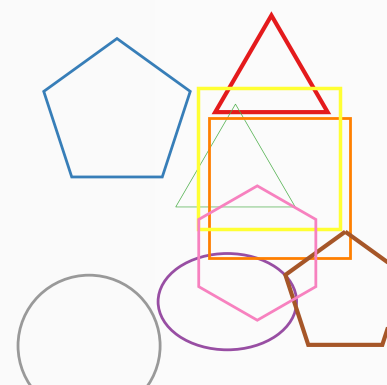[{"shape": "triangle", "thickness": 3, "radius": 0.84, "center": [0.7, 0.792]}, {"shape": "pentagon", "thickness": 2, "radius": 0.99, "center": [0.302, 0.701]}, {"shape": "triangle", "thickness": 0.5, "radius": 0.89, "center": [0.608, 0.551]}, {"shape": "oval", "thickness": 2, "radius": 0.89, "center": [0.587, 0.216]}, {"shape": "square", "thickness": 2, "radius": 0.9, "center": [0.722, 0.512]}, {"shape": "square", "thickness": 2.5, "radius": 0.92, "center": [0.695, 0.588]}, {"shape": "pentagon", "thickness": 3, "radius": 0.81, "center": [0.891, 0.236]}, {"shape": "hexagon", "thickness": 2, "radius": 0.87, "center": [0.664, 0.343]}, {"shape": "circle", "thickness": 2, "radius": 0.92, "center": [0.23, 0.102]}]